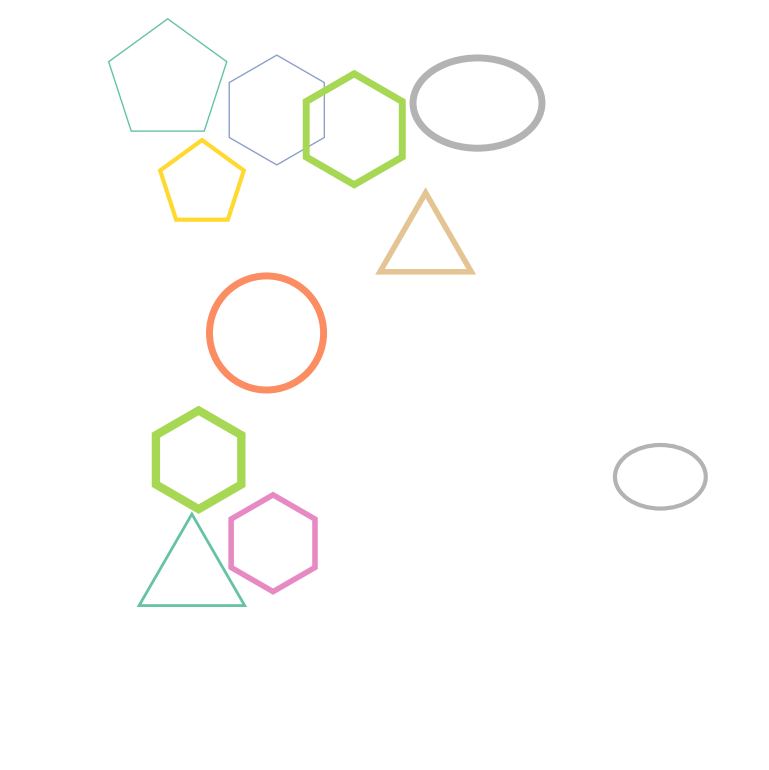[{"shape": "pentagon", "thickness": 0.5, "radius": 0.4, "center": [0.218, 0.895]}, {"shape": "triangle", "thickness": 1, "radius": 0.4, "center": [0.249, 0.253]}, {"shape": "circle", "thickness": 2.5, "radius": 0.37, "center": [0.346, 0.568]}, {"shape": "hexagon", "thickness": 0.5, "radius": 0.36, "center": [0.359, 0.857]}, {"shape": "hexagon", "thickness": 2, "radius": 0.31, "center": [0.355, 0.294]}, {"shape": "hexagon", "thickness": 3, "radius": 0.32, "center": [0.258, 0.403]}, {"shape": "hexagon", "thickness": 2.5, "radius": 0.36, "center": [0.46, 0.832]}, {"shape": "pentagon", "thickness": 1.5, "radius": 0.29, "center": [0.262, 0.761]}, {"shape": "triangle", "thickness": 2, "radius": 0.34, "center": [0.553, 0.681]}, {"shape": "oval", "thickness": 2.5, "radius": 0.42, "center": [0.62, 0.866]}, {"shape": "oval", "thickness": 1.5, "radius": 0.29, "center": [0.858, 0.381]}]